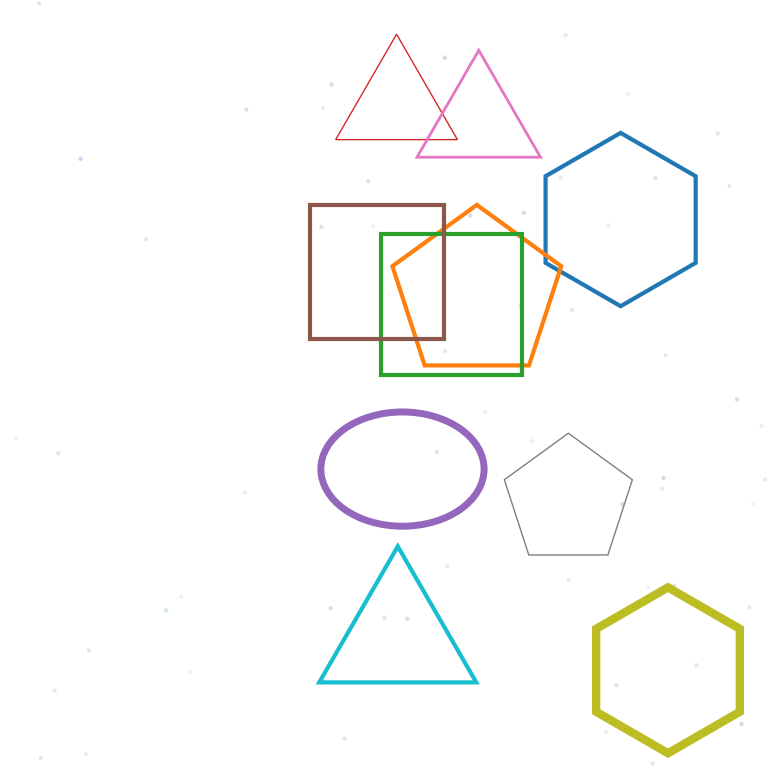[{"shape": "hexagon", "thickness": 1.5, "radius": 0.56, "center": [0.806, 0.715]}, {"shape": "pentagon", "thickness": 1.5, "radius": 0.58, "center": [0.619, 0.619]}, {"shape": "square", "thickness": 1.5, "radius": 0.46, "center": [0.586, 0.605]}, {"shape": "triangle", "thickness": 0.5, "radius": 0.46, "center": [0.515, 0.864]}, {"shape": "oval", "thickness": 2.5, "radius": 0.53, "center": [0.523, 0.391]}, {"shape": "square", "thickness": 1.5, "radius": 0.44, "center": [0.49, 0.646]}, {"shape": "triangle", "thickness": 1, "radius": 0.46, "center": [0.622, 0.842]}, {"shape": "pentagon", "thickness": 0.5, "radius": 0.44, "center": [0.738, 0.35]}, {"shape": "hexagon", "thickness": 3, "radius": 0.54, "center": [0.868, 0.129]}, {"shape": "triangle", "thickness": 1.5, "radius": 0.59, "center": [0.517, 0.173]}]